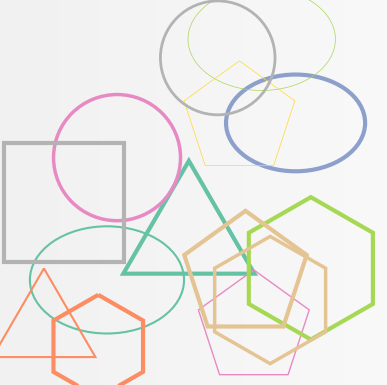[{"shape": "oval", "thickness": 1.5, "radius": 0.99, "center": [0.276, 0.273]}, {"shape": "triangle", "thickness": 3, "radius": 0.98, "center": [0.487, 0.387]}, {"shape": "triangle", "thickness": 1.5, "radius": 0.77, "center": [0.113, 0.149]}, {"shape": "hexagon", "thickness": 3, "radius": 0.67, "center": [0.254, 0.101]}, {"shape": "oval", "thickness": 3, "radius": 0.9, "center": [0.763, 0.681]}, {"shape": "pentagon", "thickness": 1, "radius": 0.75, "center": [0.655, 0.149]}, {"shape": "circle", "thickness": 2.5, "radius": 0.82, "center": [0.302, 0.591]}, {"shape": "hexagon", "thickness": 3, "radius": 0.92, "center": [0.802, 0.303]}, {"shape": "oval", "thickness": 0.5, "radius": 0.95, "center": [0.675, 0.898]}, {"shape": "pentagon", "thickness": 0.5, "radius": 0.75, "center": [0.618, 0.692]}, {"shape": "pentagon", "thickness": 3, "radius": 0.83, "center": [0.633, 0.286]}, {"shape": "hexagon", "thickness": 2.5, "radius": 0.83, "center": [0.697, 0.221]}, {"shape": "circle", "thickness": 2, "radius": 0.74, "center": [0.562, 0.85]}, {"shape": "square", "thickness": 3, "radius": 0.77, "center": [0.165, 0.475]}]